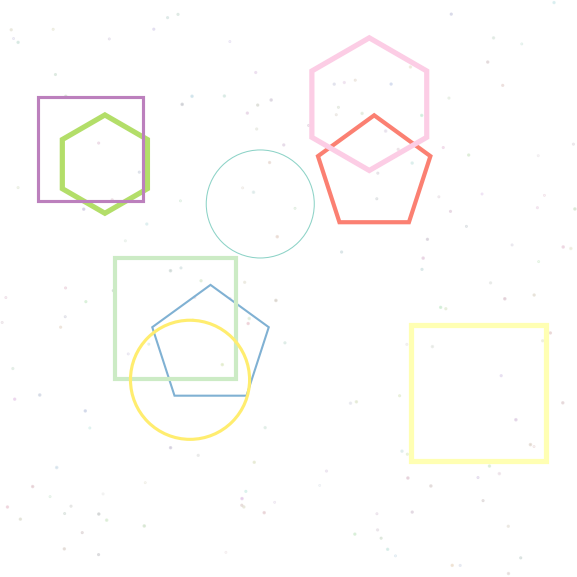[{"shape": "circle", "thickness": 0.5, "radius": 0.47, "center": [0.451, 0.646]}, {"shape": "square", "thickness": 2.5, "radius": 0.59, "center": [0.829, 0.319]}, {"shape": "pentagon", "thickness": 2, "radius": 0.51, "center": [0.648, 0.697]}, {"shape": "pentagon", "thickness": 1, "radius": 0.53, "center": [0.365, 0.4]}, {"shape": "hexagon", "thickness": 2.5, "radius": 0.43, "center": [0.182, 0.715]}, {"shape": "hexagon", "thickness": 2.5, "radius": 0.57, "center": [0.639, 0.819]}, {"shape": "square", "thickness": 1.5, "radius": 0.45, "center": [0.156, 0.741]}, {"shape": "square", "thickness": 2, "radius": 0.53, "center": [0.304, 0.448]}, {"shape": "circle", "thickness": 1.5, "radius": 0.52, "center": [0.329, 0.341]}]